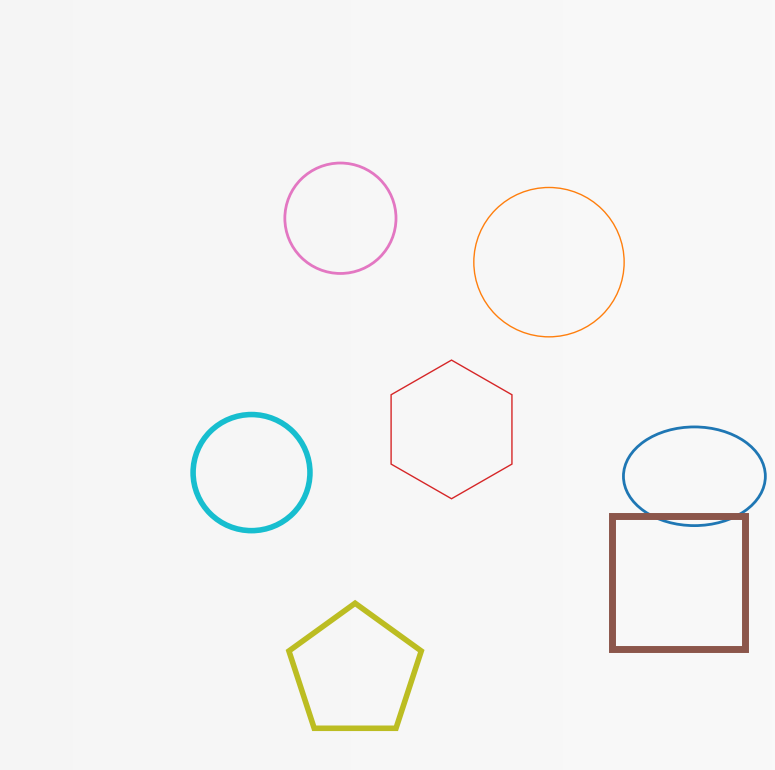[{"shape": "oval", "thickness": 1, "radius": 0.46, "center": [0.896, 0.381]}, {"shape": "circle", "thickness": 0.5, "radius": 0.48, "center": [0.708, 0.66]}, {"shape": "hexagon", "thickness": 0.5, "radius": 0.45, "center": [0.583, 0.442]}, {"shape": "square", "thickness": 2.5, "radius": 0.43, "center": [0.875, 0.243]}, {"shape": "circle", "thickness": 1, "radius": 0.36, "center": [0.439, 0.717]}, {"shape": "pentagon", "thickness": 2, "radius": 0.45, "center": [0.458, 0.127]}, {"shape": "circle", "thickness": 2, "radius": 0.38, "center": [0.325, 0.386]}]